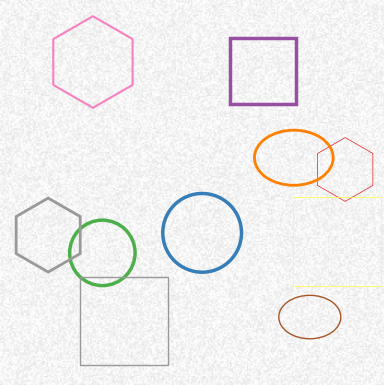[{"shape": "hexagon", "thickness": 0.5, "radius": 0.41, "center": [0.897, 0.56]}, {"shape": "circle", "thickness": 2.5, "radius": 0.51, "center": [0.525, 0.395]}, {"shape": "circle", "thickness": 2.5, "radius": 0.42, "center": [0.266, 0.343]}, {"shape": "square", "thickness": 2.5, "radius": 0.43, "center": [0.683, 0.816]}, {"shape": "oval", "thickness": 2, "radius": 0.51, "center": [0.763, 0.59]}, {"shape": "square", "thickness": 0.5, "radius": 0.57, "center": [0.876, 0.373]}, {"shape": "oval", "thickness": 1, "radius": 0.4, "center": [0.805, 0.176]}, {"shape": "hexagon", "thickness": 1.5, "radius": 0.59, "center": [0.241, 0.839]}, {"shape": "square", "thickness": 1, "radius": 0.57, "center": [0.322, 0.166]}, {"shape": "hexagon", "thickness": 2, "radius": 0.48, "center": [0.125, 0.389]}]